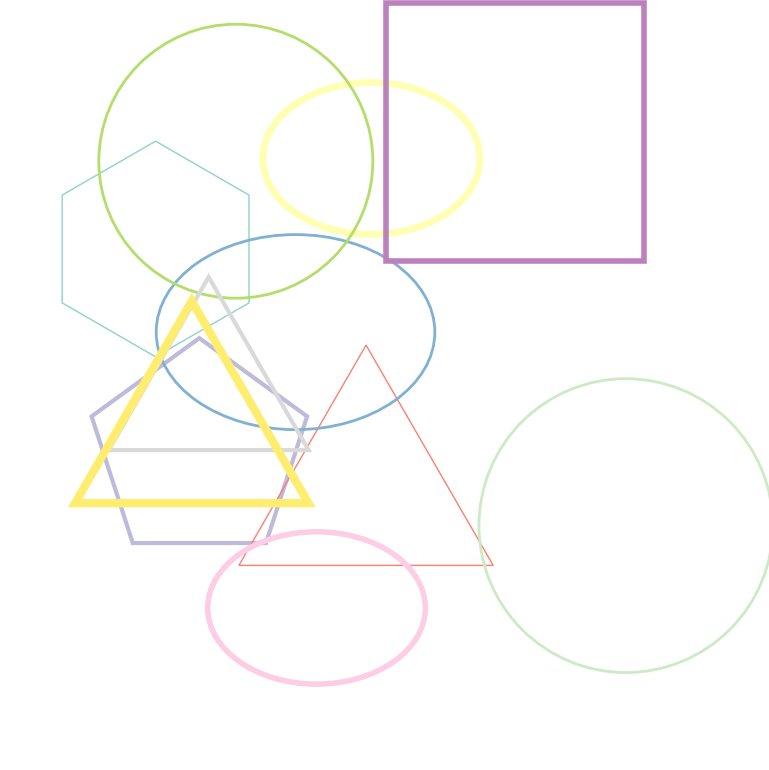[{"shape": "hexagon", "thickness": 0.5, "radius": 0.7, "center": [0.202, 0.677]}, {"shape": "oval", "thickness": 2.5, "radius": 0.7, "center": [0.482, 0.794]}, {"shape": "pentagon", "thickness": 1.5, "radius": 0.74, "center": [0.259, 0.414]}, {"shape": "triangle", "thickness": 0.5, "radius": 0.95, "center": [0.475, 0.361]}, {"shape": "oval", "thickness": 1, "radius": 0.9, "center": [0.384, 0.569]}, {"shape": "circle", "thickness": 1, "radius": 0.89, "center": [0.306, 0.791]}, {"shape": "oval", "thickness": 2, "radius": 0.71, "center": [0.411, 0.21]}, {"shape": "triangle", "thickness": 1.5, "radius": 0.75, "center": [0.271, 0.49]}, {"shape": "square", "thickness": 2, "radius": 0.84, "center": [0.669, 0.829]}, {"shape": "circle", "thickness": 1, "radius": 0.95, "center": [0.813, 0.317]}, {"shape": "triangle", "thickness": 3, "radius": 0.88, "center": [0.249, 0.434]}]